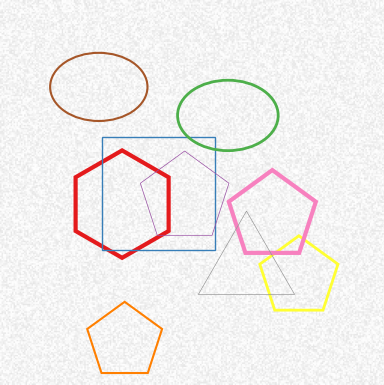[{"shape": "hexagon", "thickness": 3, "radius": 0.7, "center": [0.317, 0.47]}, {"shape": "square", "thickness": 1, "radius": 0.73, "center": [0.412, 0.497]}, {"shape": "oval", "thickness": 2, "radius": 0.65, "center": [0.592, 0.7]}, {"shape": "pentagon", "thickness": 0.5, "radius": 0.6, "center": [0.48, 0.487]}, {"shape": "pentagon", "thickness": 1.5, "radius": 0.51, "center": [0.324, 0.114]}, {"shape": "pentagon", "thickness": 2, "radius": 0.53, "center": [0.776, 0.281]}, {"shape": "oval", "thickness": 1.5, "radius": 0.63, "center": [0.257, 0.774]}, {"shape": "pentagon", "thickness": 3, "radius": 0.59, "center": [0.707, 0.439]}, {"shape": "triangle", "thickness": 0.5, "radius": 0.72, "center": [0.64, 0.307]}]